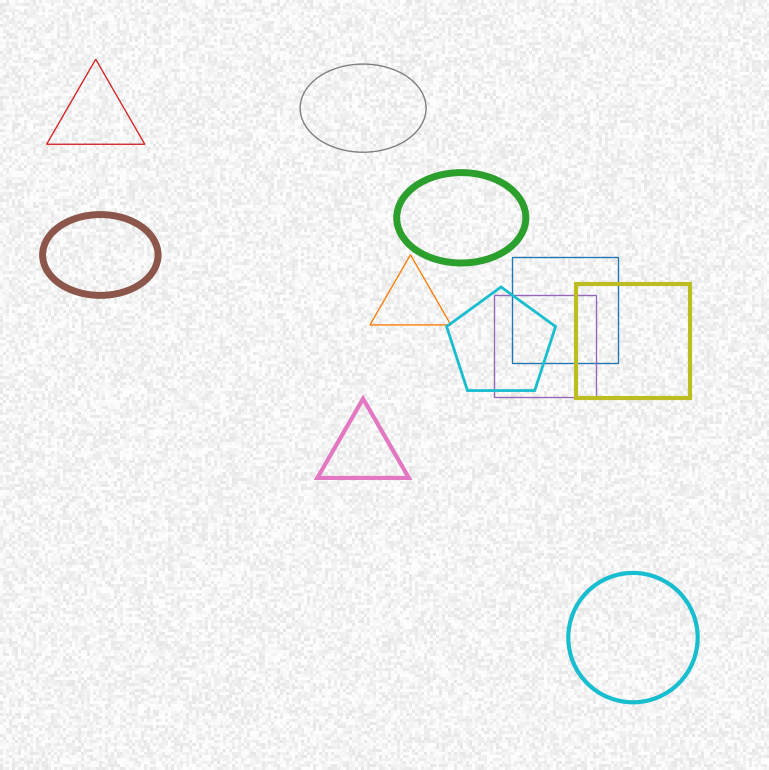[{"shape": "square", "thickness": 0.5, "radius": 0.34, "center": [0.733, 0.598]}, {"shape": "triangle", "thickness": 0.5, "radius": 0.3, "center": [0.533, 0.608]}, {"shape": "oval", "thickness": 2.5, "radius": 0.42, "center": [0.599, 0.717]}, {"shape": "triangle", "thickness": 0.5, "radius": 0.37, "center": [0.124, 0.849]}, {"shape": "square", "thickness": 0.5, "radius": 0.33, "center": [0.708, 0.551]}, {"shape": "oval", "thickness": 2.5, "radius": 0.37, "center": [0.13, 0.669]}, {"shape": "triangle", "thickness": 1.5, "radius": 0.34, "center": [0.472, 0.414]}, {"shape": "oval", "thickness": 0.5, "radius": 0.41, "center": [0.472, 0.86]}, {"shape": "square", "thickness": 1.5, "radius": 0.37, "center": [0.822, 0.557]}, {"shape": "circle", "thickness": 1.5, "radius": 0.42, "center": [0.822, 0.172]}, {"shape": "pentagon", "thickness": 1, "radius": 0.37, "center": [0.651, 0.553]}]